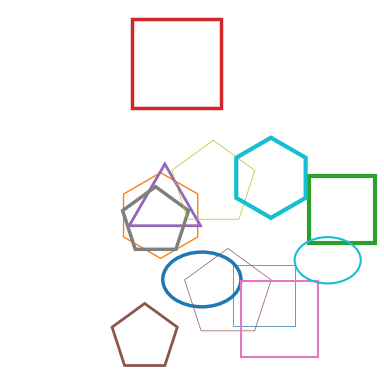[{"shape": "oval", "thickness": 2.5, "radius": 0.51, "center": [0.524, 0.274]}, {"shape": "square", "thickness": 0.5, "radius": 0.4, "center": [0.686, 0.233]}, {"shape": "hexagon", "thickness": 1, "radius": 0.56, "center": [0.417, 0.44]}, {"shape": "square", "thickness": 3, "radius": 0.43, "center": [0.889, 0.456]}, {"shape": "square", "thickness": 2.5, "radius": 0.58, "center": [0.458, 0.835]}, {"shape": "triangle", "thickness": 2, "radius": 0.53, "center": [0.428, 0.467]}, {"shape": "pentagon", "thickness": 2, "radius": 0.45, "center": [0.376, 0.123]}, {"shape": "pentagon", "thickness": 0.5, "radius": 0.59, "center": [0.592, 0.236]}, {"shape": "square", "thickness": 1.5, "radius": 0.5, "center": [0.726, 0.171]}, {"shape": "pentagon", "thickness": 2.5, "radius": 0.45, "center": [0.404, 0.425]}, {"shape": "pentagon", "thickness": 0.5, "radius": 0.57, "center": [0.554, 0.522]}, {"shape": "hexagon", "thickness": 3, "radius": 0.52, "center": [0.704, 0.538]}, {"shape": "oval", "thickness": 1.5, "radius": 0.43, "center": [0.851, 0.324]}]